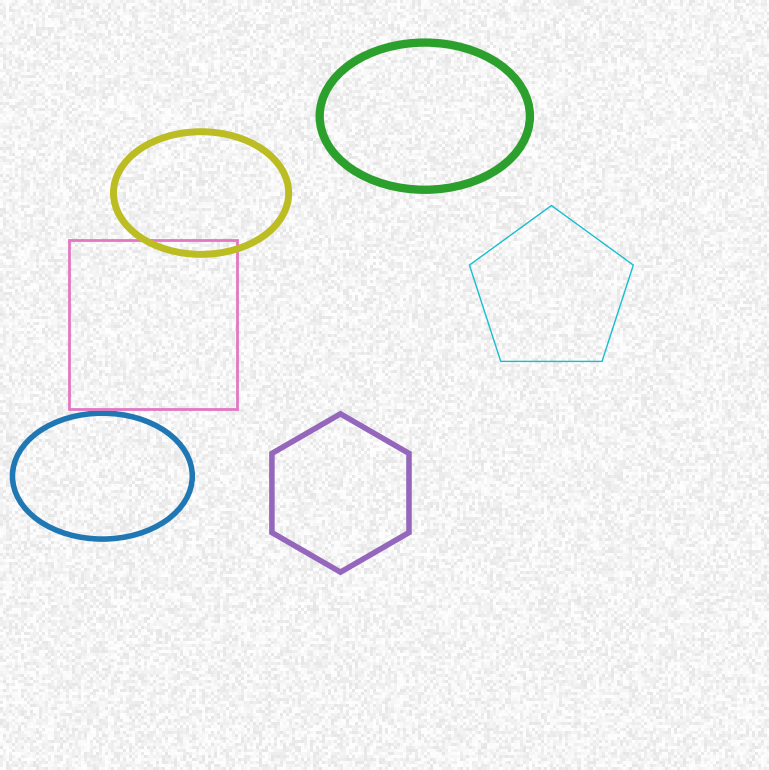[{"shape": "oval", "thickness": 2, "radius": 0.58, "center": [0.133, 0.382]}, {"shape": "oval", "thickness": 3, "radius": 0.68, "center": [0.552, 0.849]}, {"shape": "hexagon", "thickness": 2, "radius": 0.51, "center": [0.442, 0.36]}, {"shape": "square", "thickness": 1, "radius": 0.55, "center": [0.198, 0.579]}, {"shape": "oval", "thickness": 2.5, "radius": 0.57, "center": [0.261, 0.749]}, {"shape": "pentagon", "thickness": 0.5, "radius": 0.56, "center": [0.716, 0.621]}]